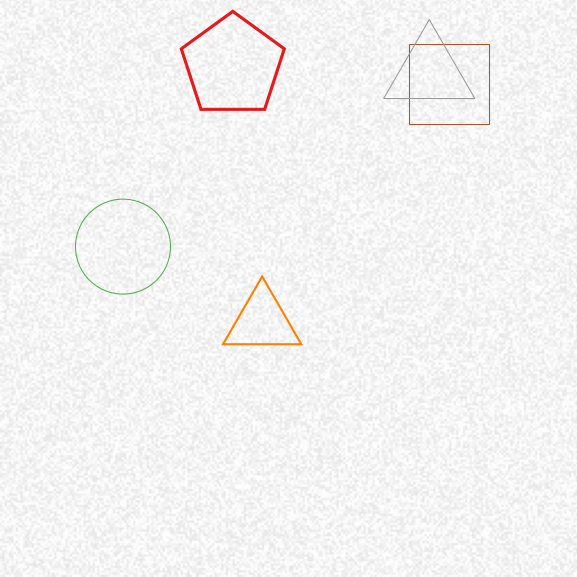[{"shape": "pentagon", "thickness": 1.5, "radius": 0.47, "center": [0.403, 0.886]}, {"shape": "circle", "thickness": 0.5, "radius": 0.41, "center": [0.213, 0.572]}, {"shape": "triangle", "thickness": 1, "radius": 0.39, "center": [0.454, 0.442]}, {"shape": "square", "thickness": 0.5, "radius": 0.35, "center": [0.778, 0.854]}, {"shape": "triangle", "thickness": 0.5, "radius": 0.46, "center": [0.743, 0.874]}]